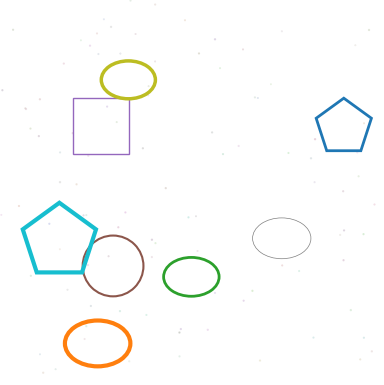[{"shape": "pentagon", "thickness": 2, "radius": 0.38, "center": [0.893, 0.67]}, {"shape": "oval", "thickness": 3, "radius": 0.43, "center": [0.254, 0.108]}, {"shape": "oval", "thickness": 2, "radius": 0.36, "center": [0.497, 0.281]}, {"shape": "square", "thickness": 1, "radius": 0.36, "center": [0.262, 0.673]}, {"shape": "circle", "thickness": 1.5, "radius": 0.39, "center": [0.294, 0.309]}, {"shape": "oval", "thickness": 0.5, "radius": 0.38, "center": [0.732, 0.381]}, {"shape": "oval", "thickness": 2.5, "radius": 0.35, "center": [0.333, 0.793]}, {"shape": "pentagon", "thickness": 3, "radius": 0.5, "center": [0.154, 0.373]}]